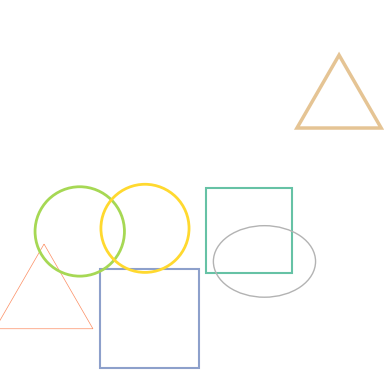[{"shape": "square", "thickness": 1.5, "radius": 0.55, "center": [0.647, 0.401]}, {"shape": "triangle", "thickness": 0.5, "radius": 0.73, "center": [0.114, 0.219]}, {"shape": "square", "thickness": 1.5, "radius": 0.64, "center": [0.389, 0.173]}, {"shape": "circle", "thickness": 2, "radius": 0.58, "center": [0.207, 0.399]}, {"shape": "circle", "thickness": 2, "radius": 0.57, "center": [0.377, 0.407]}, {"shape": "triangle", "thickness": 2.5, "radius": 0.63, "center": [0.881, 0.731]}, {"shape": "oval", "thickness": 1, "radius": 0.66, "center": [0.687, 0.321]}]